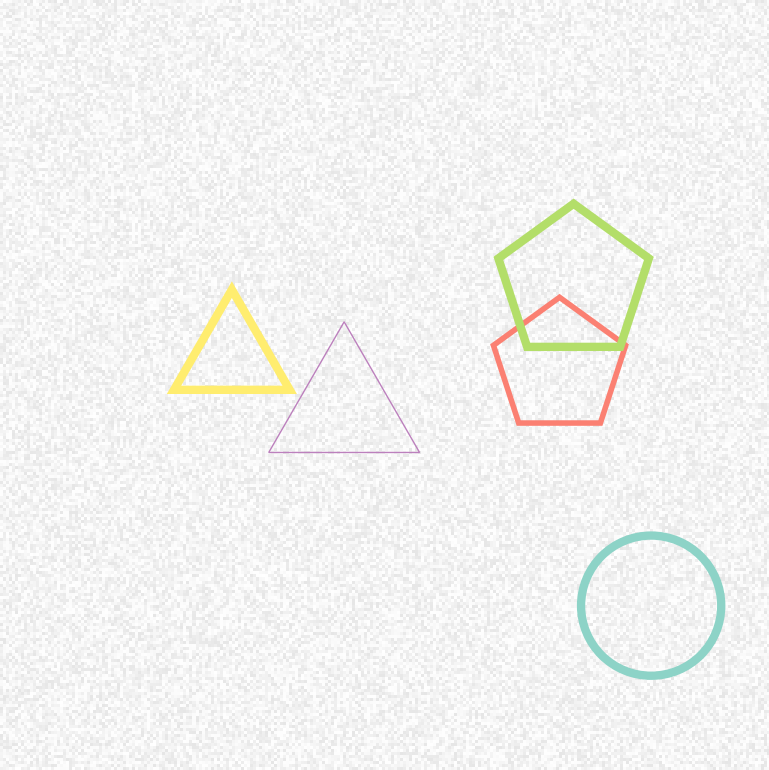[{"shape": "circle", "thickness": 3, "radius": 0.46, "center": [0.846, 0.213]}, {"shape": "pentagon", "thickness": 2, "radius": 0.45, "center": [0.727, 0.524]}, {"shape": "pentagon", "thickness": 3, "radius": 0.51, "center": [0.745, 0.633]}, {"shape": "triangle", "thickness": 0.5, "radius": 0.57, "center": [0.447, 0.469]}, {"shape": "triangle", "thickness": 3, "radius": 0.43, "center": [0.301, 0.537]}]